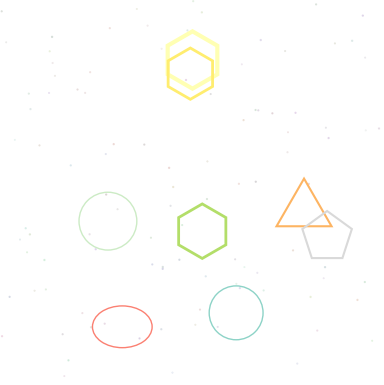[{"shape": "circle", "thickness": 1, "radius": 0.35, "center": [0.613, 0.187]}, {"shape": "hexagon", "thickness": 3, "radius": 0.37, "center": [0.5, 0.844]}, {"shape": "oval", "thickness": 1, "radius": 0.39, "center": [0.318, 0.151]}, {"shape": "triangle", "thickness": 1.5, "radius": 0.41, "center": [0.79, 0.454]}, {"shape": "hexagon", "thickness": 2, "radius": 0.35, "center": [0.525, 0.4]}, {"shape": "pentagon", "thickness": 1.5, "radius": 0.34, "center": [0.85, 0.384]}, {"shape": "circle", "thickness": 1, "radius": 0.38, "center": [0.28, 0.426]}, {"shape": "hexagon", "thickness": 2, "radius": 0.33, "center": [0.494, 0.809]}]